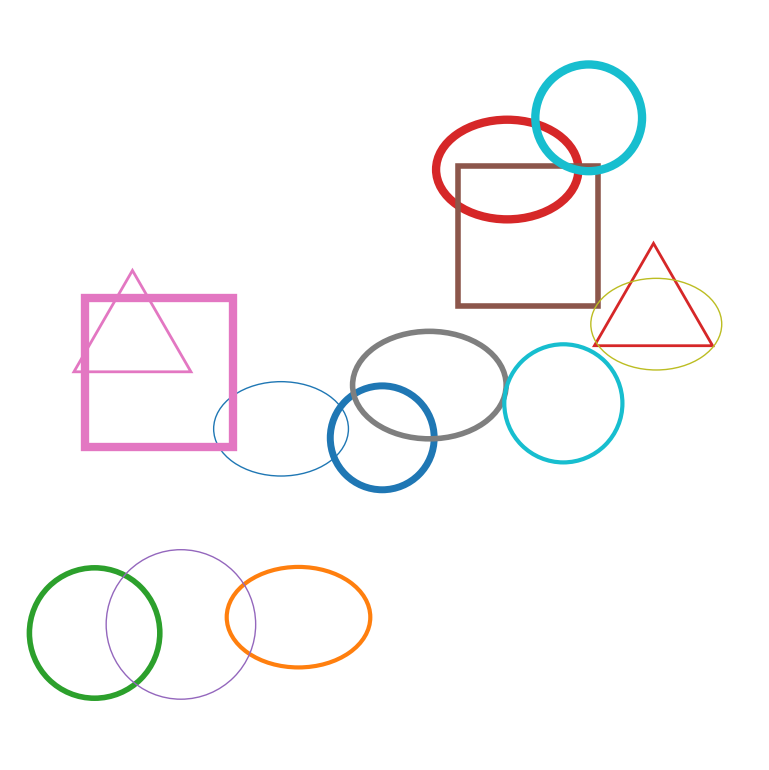[{"shape": "circle", "thickness": 2.5, "radius": 0.34, "center": [0.496, 0.431]}, {"shape": "oval", "thickness": 0.5, "radius": 0.44, "center": [0.365, 0.443]}, {"shape": "oval", "thickness": 1.5, "radius": 0.47, "center": [0.388, 0.198]}, {"shape": "circle", "thickness": 2, "radius": 0.42, "center": [0.123, 0.178]}, {"shape": "triangle", "thickness": 1, "radius": 0.44, "center": [0.849, 0.595]}, {"shape": "oval", "thickness": 3, "radius": 0.46, "center": [0.659, 0.78]}, {"shape": "circle", "thickness": 0.5, "radius": 0.49, "center": [0.235, 0.189]}, {"shape": "square", "thickness": 2, "radius": 0.45, "center": [0.686, 0.694]}, {"shape": "square", "thickness": 3, "radius": 0.48, "center": [0.207, 0.516]}, {"shape": "triangle", "thickness": 1, "radius": 0.44, "center": [0.172, 0.561]}, {"shape": "oval", "thickness": 2, "radius": 0.5, "center": [0.558, 0.5]}, {"shape": "oval", "thickness": 0.5, "radius": 0.43, "center": [0.852, 0.579]}, {"shape": "circle", "thickness": 1.5, "radius": 0.38, "center": [0.732, 0.476]}, {"shape": "circle", "thickness": 3, "radius": 0.35, "center": [0.765, 0.847]}]